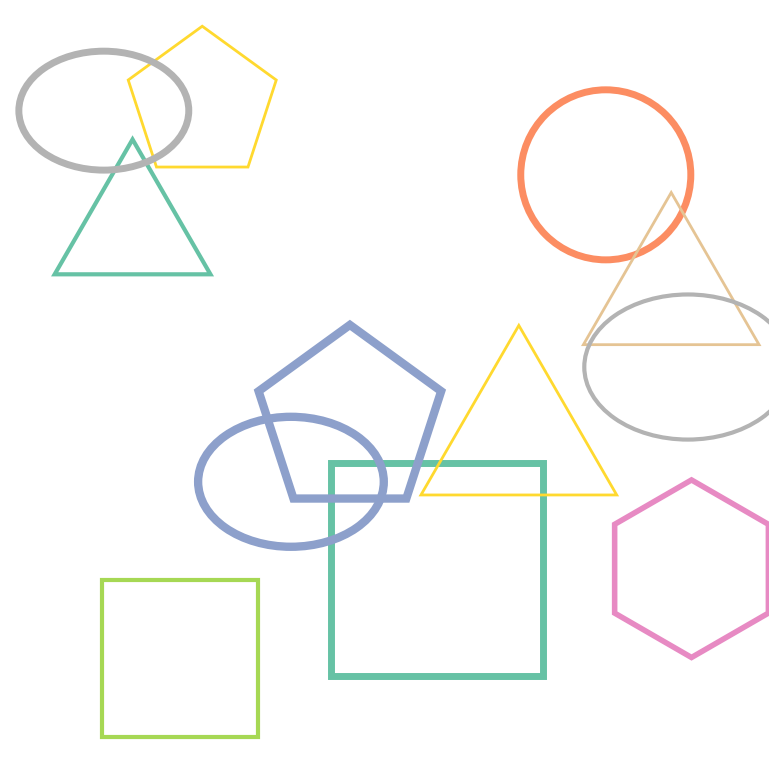[{"shape": "square", "thickness": 2.5, "radius": 0.69, "center": [0.568, 0.26]}, {"shape": "triangle", "thickness": 1.5, "radius": 0.58, "center": [0.172, 0.702]}, {"shape": "circle", "thickness": 2.5, "radius": 0.55, "center": [0.787, 0.773]}, {"shape": "pentagon", "thickness": 3, "radius": 0.62, "center": [0.454, 0.453]}, {"shape": "oval", "thickness": 3, "radius": 0.6, "center": [0.378, 0.374]}, {"shape": "hexagon", "thickness": 2, "radius": 0.58, "center": [0.898, 0.261]}, {"shape": "square", "thickness": 1.5, "radius": 0.51, "center": [0.234, 0.144]}, {"shape": "pentagon", "thickness": 1, "radius": 0.51, "center": [0.263, 0.865]}, {"shape": "triangle", "thickness": 1, "radius": 0.73, "center": [0.674, 0.431]}, {"shape": "triangle", "thickness": 1, "radius": 0.66, "center": [0.872, 0.618]}, {"shape": "oval", "thickness": 1.5, "radius": 0.67, "center": [0.893, 0.523]}, {"shape": "oval", "thickness": 2.5, "radius": 0.55, "center": [0.135, 0.856]}]